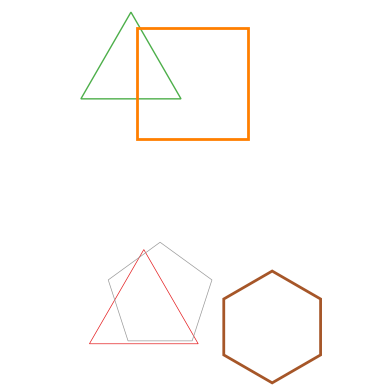[{"shape": "triangle", "thickness": 0.5, "radius": 0.82, "center": [0.374, 0.189]}, {"shape": "triangle", "thickness": 1, "radius": 0.75, "center": [0.34, 0.818]}, {"shape": "square", "thickness": 2, "radius": 0.72, "center": [0.501, 0.784]}, {"shape": "hexagon", "thickness": 2, "radius": 0.73, "center": [0.707, 0.151]}, {"shape": "pentagon", "thickness": 0.5, "radius": 0.71, "center": [0.416, 0.229]}]